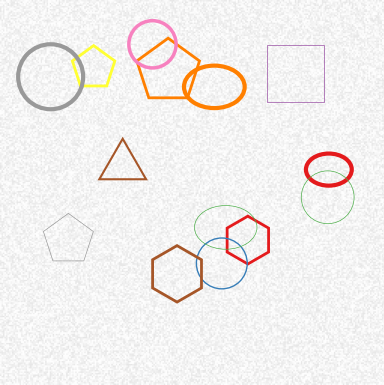[{"shape": "oval", "thickness": 3, "radius": 0.3, "center": [0.854, 0.559]}, {"shape": "hexagon", "thickness": 2, "radius": 0.31, "center": [0.644, 0.376]}, {"shape": "circle", "thickness": 1, "radius": 0.33, "center": [0.576, 0.316]}, {"shape": "circle", "thickness": 0.5, "radius": 0.34, "center": [0.851, 0.488]}, {"shape": "oval", "thickness": 0.5, "radius": 0.41, "center": [0.586, 0.409]}, {"shape": "square", "thickness": 0.5, "radius": 0.37, "center": [0.768, 0.809]}, {"shape": "oval", "thickness": 3, "radius": 0.39, "center": [0.557, 0.774]}, {"shape": "pentagon", "thickness": 2, "radius": 0.43, "center": [0.437, 0.815]}, {"shape": "pentagon", "thickness": 2, "radius": 0.29, "center": [0.243, 0.824]}, {"shape": "triangle", "thickness": 1.5, "radius": 0.35, "center": [0.319, 0.569]}, {"shape": "hexagon", "thickness": 2, "radius": 0.37, "center": [0.46, 0.289]}, {"shape": "circle", "thickness": 2.5, "radius": 0.31, "center": [0.396, 0.885]}, {"shape": "circle", "thickness": 3, "radius": 0.42, "center": [0.132, 0.801]}, {"shape": "pentagon", "thickness": 0.5, "radius": 0.34, "center": [0.178, 0.378]}]